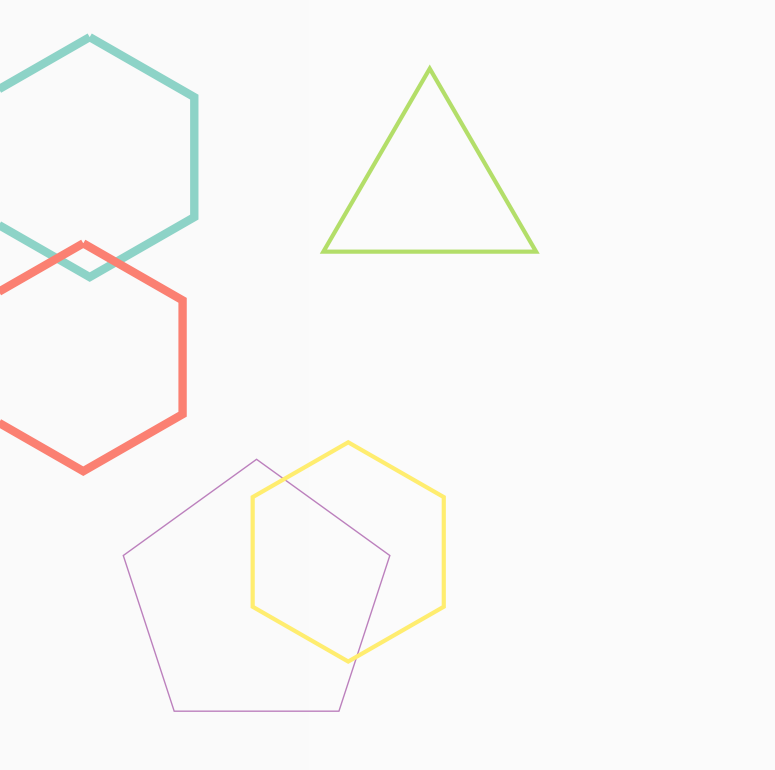[{"shape": "hexagon", "thickness": 3, "radius": 0.78, "center": [0.116, 0.796]}, {"shape": "hexagon", "thickness": 3, "radius": 0.74, "center": [0.107, 0.536]}, {"shape": "triangle", "thickness": 1.5, "radius": 0.79, "center": [0.555, 0.752]}, {"shape": "pentagon", "thickness": 0.5, "radius": 0.9, "center": [0.331, 0.223]}, {"shape": "hexagon", "thickness": 1.5, "radius": 0.71, "center": [0.449, 0.283]}]